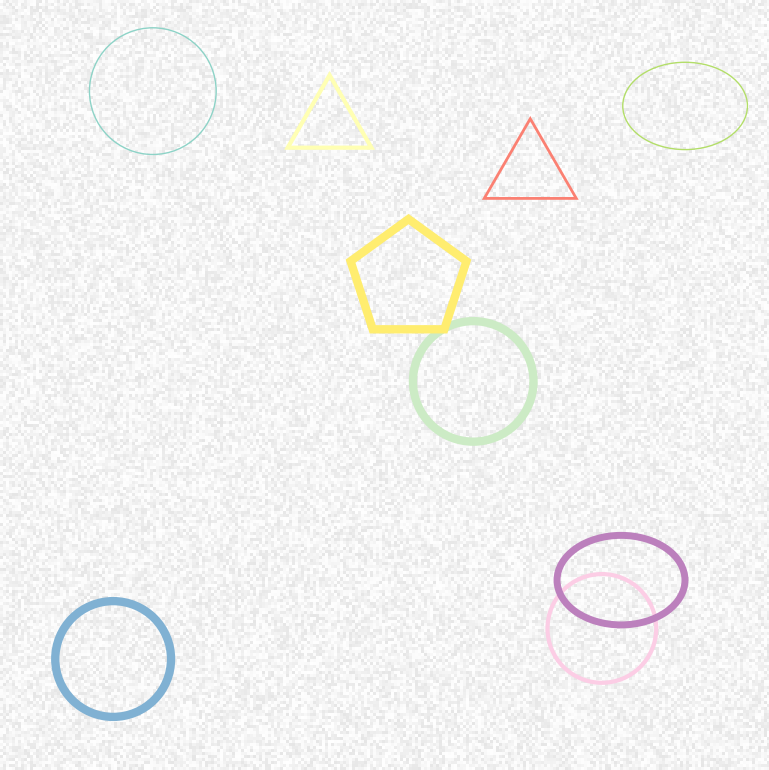[{"shape": "circle", "thickness": 0.5, "radius": 0.41, "center": [0.198, 0.882]}, {"shape": "triangle", "thickness": 1.5, "radius": 0.31, "center": [0.428, 0.84]}, {"shape": "triangle", "thickness": 1, "radius": 0.34, "center": [0.689, 0.777]}, {"shape": "circle", "thickness": 3, "radius": 0.38, "center": [0.147, 0.144]}, {"shape": "oval", "thickness": 0.5, "radius": 0.4, "center": [0.89, 0.862]}, {"shape": "circle", "thickness": 1.5, "radius": 0.35, "center": [0.782, 0.184]}, {"shape": "oval", "thickness": 2.5, "radius": 0.42, "center": [0.807, 0.247]}, {"shape": "circle", "thickness": 3, "radius": 0.39, "center": [0.615, 0.505]}, {"shape": "pentagon", "thickness": 3, "radius": 0.4, "center": [0.531, 0.636]}]